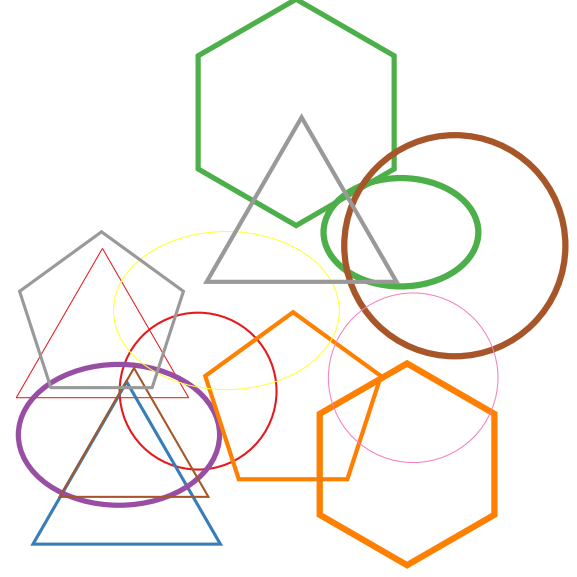[{"shape": "circle", "thickness": 1, "radius": 0.68, "center": [0.343, 0.322]}, {"shape": "triangle", "thickness": 0.5, "radius": 0.86, "center": [0.177, 0.397]}, {"shape": "triangle", "thickness": 1.5, "radius": 0.94, "center": [0.219, 0.151]}, {"shape": "hexagon", "thickness": 2.5, "radius": 0.98, "center": [0.513, 0.805]}, {"shape": "oval", "thickness": 3, "radius": 0.67, "center": [0.694, 0.597]}, {"shape": "oval", "thickness": 2.5, "radius": 0.87, "center": [0.206, 0.246]}, {"shape": "hexagon", "thickness": 3, "radius": 0.87, "center": [0.705, 0.195]}, {"shape": "pentagon", "thickness": 2, "radius": 0.8, "center": [0.507, 0.299]}, {"shape": "oval", "thickness": 0.5, "radius": 0.98, "center": [0.392, 0.461]}, {"shape": "triangle", "thickness": 1, "radius": 0.74, "center": [0.232, 0.213]}, {"shape": "circle", "thickness": 3, "radius": 0.96, "center": [0.788, 0.574]}, {"shape": "circle", "thickness": 0.5, "radius": 0.73, "center": [0.715, 0.345]}, {"shape": "triangle", "thickness": 2, "radius": 0.95, "center": [0.522, 0.606]}, {"shape": "pentagon", "thickness": 1.5, "radius": 0.75, "center": [0.176, 0.449]}]